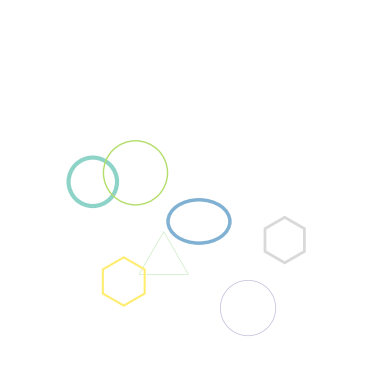[{"shape": "circle", "thickness": 3, "radius": 0.31, "center": [0.241, 0.528]}, {"shape": "circle", "thickness": 0.5, "radius": 0.36, "center": [0.644, 0.2]}, {"shape": "oval", "thickness": 2.5, "radius": 0.4, "center": [0.517, 0.425]}, {"shape": "circle", "thickness": 1, "radius": 0.42, "center": [0.352, 0.551]}, {"shape": "hexagon", "thickness": 2, "radius": 0.3, "center": [0.739, 0.376]}, {"shape": "triangle", "thickness": 0.5, "radius": 0.37, "center": [0.425, 0.324]}, {"shape": "hexagon", "thickness": 1.5, "radius": 0.31, "center": [0.321, 0.269]}]